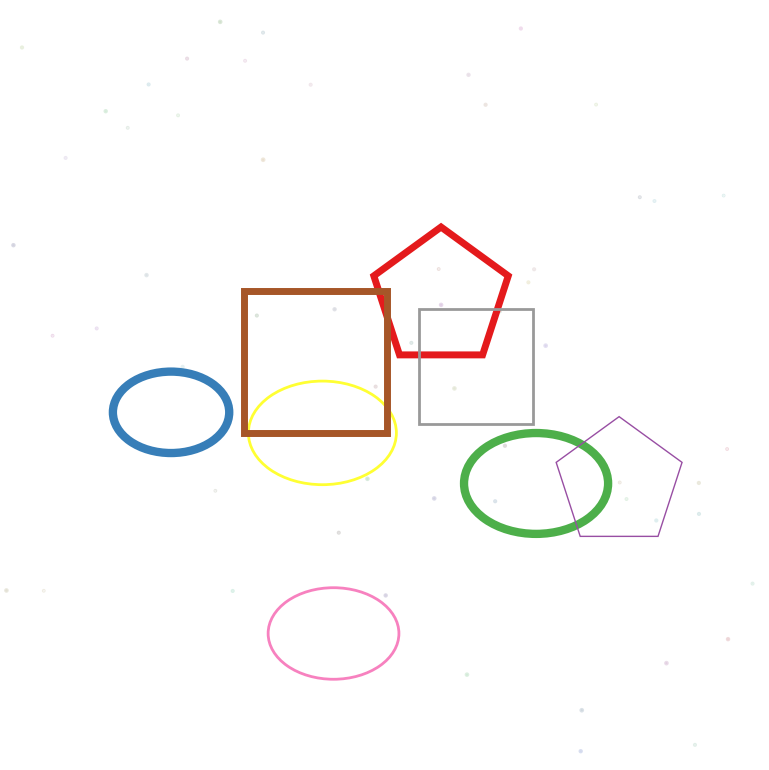[{"shape": "pentagon", "thickness": 2.5, "radius": 0.46, "center": [0.573, 0.613]}, {"shape": "oval", "thickness": 3, "radius": 0.38, "center": [0.222, 0.465]}, {"shape": "oval", "thickness": 3, "radius": 0.47, "center": [0.696, 0.372]}, {"shape": "pentagon", "thickness": 0.5, "radius": 0.43, "center": [0.804, 0.373]}, {"shape": "oval", "thickness": 1, "radius": 0.48, "center": [0.419, 0.438]}, {"shape": "square", "thickness": 2.5, "radius": 0.46, "center": [0.41, 0.53]}, {"shape": "oval", "thickness": 1, "radius": 0.42, "center": [0.433, 0.177]}, {"shape": "square", "thickness": 1, "radius": 0.37, "center": [0.618, 0.524]}]